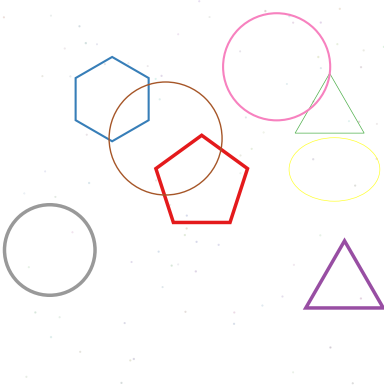[{"shape": "pentagon", "thickness": 2.5, "radius": 0.63, "center": [0.524, 0.523]}, {"shape": "hexagon", "thickness": 1.5, "radius": 0.55, "center": [0.291, 0.743]}, {"shape": "triangle", "thickness": 0.5, "radius": 0.52, "center": [0.856, 0.706]}, {"shape": "triangle", "thickness": 2.5, "radius": 0.58, "center": [0.895, 0.258]}, {"shape": "oval", "thickness": 0.5, "radius": 0.59, "center": [0.869, 0.56]}, {"shape": "circle", "thickness": 1, "radius": 0.73, "center": [0.43, 0.64]}, {"shape": "circle", "thickness": 1.5, "radius": 0.7, "center": [0.719, 0.827]}, {"shape": "circle", "thickness": 2.5, "radius": 0.59, "center": [0.129, 0.351]}]